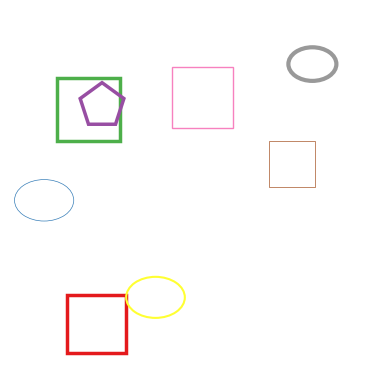[{"shape": "square", "thickness": 2.5, "radius": 0.38, "center": [0.251, 0.158]}, {"shape": "oval", "thickness": 0.5, "radius": 0.38, "center": [0.115, 0.48]}, {"shape": "square", "thickness": 2.5, "radius": 0.41, "center": [0.229, 0.715]}, {"shape": "pentagon", "thickness": 2.5, "radius": 0.3, "center": [0.265, 0.726]}, {"shape": "oval", "thickness": 1.5, "radius": 0.38, "center": [0.404, 0.228]}, {"shape": "square", "thickness": 0.5, "radius": 0.29, "center": [0.759, 0.574]}, {"shape": "square", "thickness": 1, "radius": 0.39, "center": [0.526, 0.747]}, {"shape": "oval", "thickness": 3, "radius": 0.31, "center": [0.811, 0.834]}]